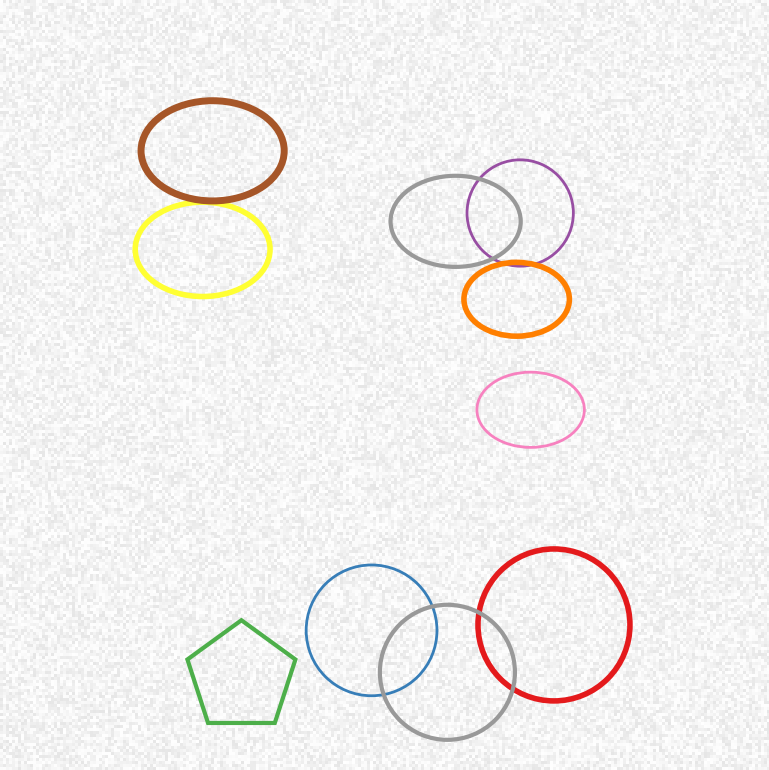[{"shape": "circle", "thickness": 2, "radius": 0.49, "center": [0.719, 0.188]}, {"shape": "circle", "thickness": 1, "radius": 0.42, "center": [0.483, 0.181]}, {"shape": "pentagon", "thickness": 1.5, "radius": 0.37, "center": [0.314, 0.121]}, {"shape": "circle", "thickness": 1, "radius": 0.35, "center": [0.676, 0.723]}, {"shape": "oval", "thickness": 2, "radius": 0.34, "center": [0.671, 0.611]}, {"shape": "oval", "thickness": 2, "radius": 0.44, "center": [0.263, 0.676]}, {"shape": "oval", "thickness": 2.5, "radius": 0.46, "center": [0.276, 0.804]}, {"shape": "oval", "thickness": 1, "radius": 0.35, "center": [0.689, 0.468]}, {"shape": "oval", "thickness": 1.5, "radius": 0.42, "center": [0.592, 0.713]}, {"shape": "circle", "thickness": 1.5, "radius": 0.44, "center": [0.581, 0.127]}]